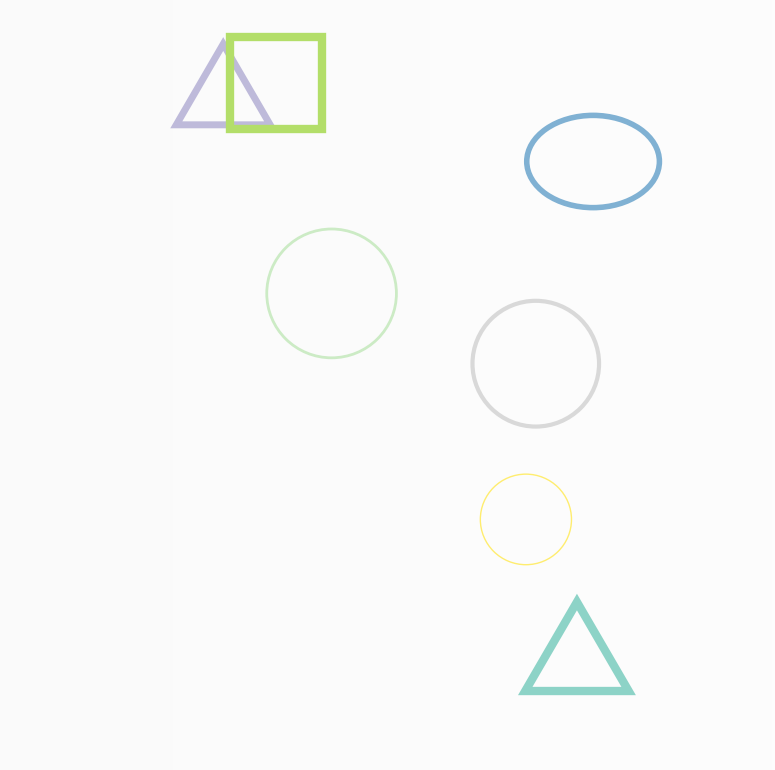[{"shape": "triangle", "thickness": 3, "radius": 0.39, "center": [0.744, 0.141]}, {"shape": "triangle", "thickness": 2.5, "radius": 0.35, "center": [0.288, 0.873]}, {"shape": "oval", "thickness": 2, "radius": 0.43, "center": [0.765, 0.79]}, {"shape": "square", "thickness": 3, "radius": 0.3, "center": [0.356, 0.892]}, {"shape": "circle", "thickness": 1.5, "radius": 0.41, "center": [0.691, 0.528]}, {"shape": "circle", "thickness": 1, "radius": 0.42, "center": [0.428, 0.619]}, {"shape": "circle", "thickness": 0.5, "radius": 0.29, "center": [0.679, 0.325]}]